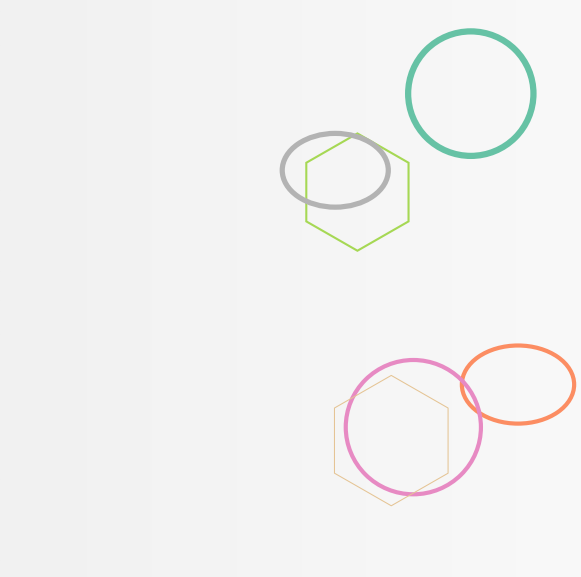[{"shape": "circle", "thickness": 3, "radius": 0.54, "center": [0.81, 0.837]}, {"shape": "oval", "thickness": 2, "radius": 0.48, "center": [0.891, 0.333]}, {"shape": "circle", "thickness": 2, "radius": 0.58, "center": [0.711, 0.259]}, {"shape": "hexagon", "thickness": 1, "radius": 0.51, "center": [0.615, 0.667]}, {"shape": "hexagon", "thickness": 0.5, "radius": 0.56, "center": [0.673, 0.236]}, {"shape": "oval", "thickness": 2.5, "radius": 0.46, "center": [0.577, 0.704]}]